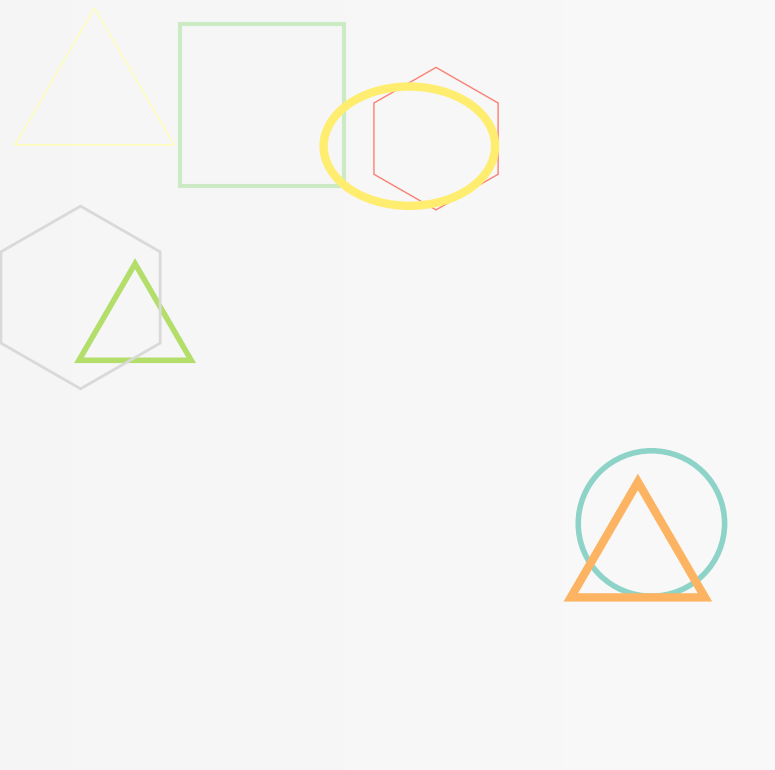[{"shape": "circle", "thickness": 2, "radius": 0.47, "center": [0.841, 0.32]}, {"shape": "triangle", "thickness": 0.5, "radius": 0.59, "center": [0.122, 0.871]}, {"shape": "hexagon", "thickness": 0.5, "radius": 0.46, "center": [0.563, 0.82]}, {"shape": "triangle", "thickness": 3, "radius": 0.5, "center": [0.823, 0.274]}, {"shape": "triangle", "thickness": 2, "radius": 0.42, "center": [0.174, 0.574]}, {"shape": "hexagon", "thickness": 1, "radius": 0.59, "center": [0.104, 0.614]}, {"shape": "square", "thickness": 1.5, "radius": 0.53, "center": [0.338, 0.864]}, {"shape": "oval", "thickness": 3, "radius": 0.55, "center": [0.528, 0.81]}]